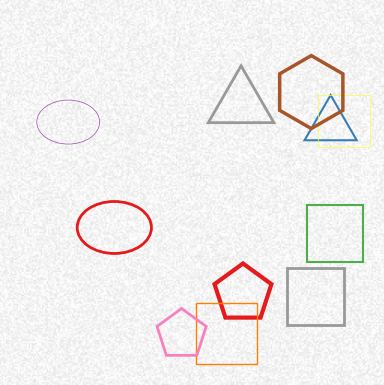[{"shape": "pentagon", "thickness": 3, "radius": 0.39, "center": [0.631, 0.238]}, {"shape": "oval", "thickness": 2, "radius": 0.48, "center": [0.297, 0.409]}, {"shape": "triangle", "thickness": 1.5, "radius": 0.39, "center": [0.859, 0.675]}, {"shape": "square", "thickness": 1.5, "radius": 0.37, "center": [0.87, 0.394]}, {"shape": "oval", "thickness": 0.5, "radius": 0.41, "center": [0.177, 0.683]}, {"shape": "square", "thickness": 1, "radius": 0.4, "center": [0.587, 0.133]}, {"shape": "square", "thickness": 0.5, "radius": 0.34, "center": [0.893, 0.687]}, {"shape": "hexagon", "thickness": 2.5, "radius": 0.47, "center": [0.808, 0.761]}, {"shape": "pentagon", "thickness": 2, "radius": 0.34, "center": [0.472, 0.131]}, {"shape": "square", "thickness": 2, "radius": 0.37, "center": [0.82, 0.23]}, {"shape": "triangle", "thickness": 2, "radius": 0.49, "center": [0.626, 0.731]}]